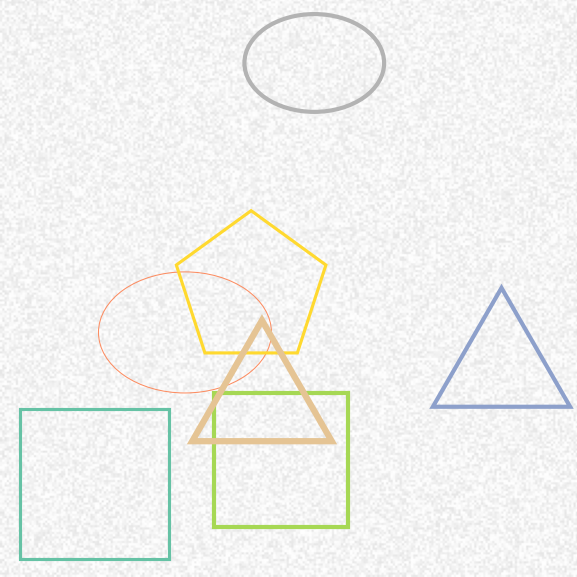[{"shape": "square", "thickness": 1.5, "radius": 0.65, "center": [0.163, 0.16]}, {"shape": "oval", "thickness": 0.5, "radius": 0.75, "center": [0.32, 0.424]}, {"shape": "triangle", "thickness": 2, "radius": 0.69, "center": [0.868, 0.363]}, {"shape": "square", "thickness": 2, "radius": 0.58, "center": [0.487, 0.203]}, {"shape": "pentagon", "thickness": 1.5, "radius": 0.68, "center": [0.435, 0.498]}, {"shape": "triangle", "thickness": 3, "radius": 0.7, "center": [0.454, 0.305]}, {"shape": "oval", "thickness": 2, "radius": 0.6, "center": [0.544, 0.89]}]